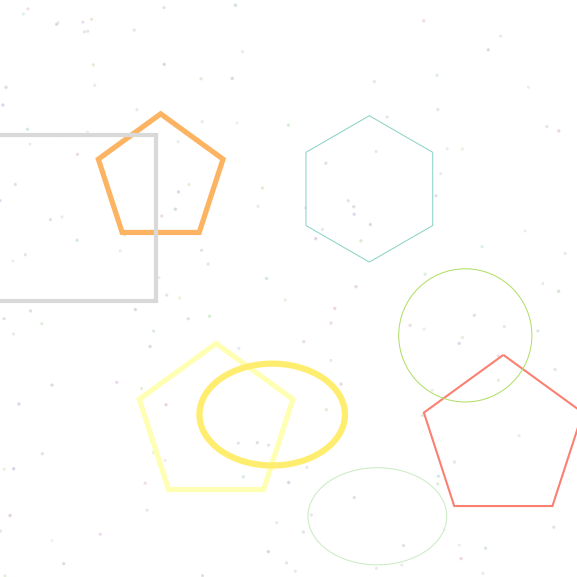[{"shape": "hexagon", "thickness": 0.5, "radius": 0.63, "center": [0.64, 0.672]}, {"shape": "pentagon", "thickness": 2.5, "radius": 0.7, "center": [0.374, 0.265]}, {"shape": "pentagon", "thickness": 1, "radius": 0.72, "center": [0.872, 0.24]}, {"shape": "pentagon", "thickness": 2.5, "radius": 0.57, "center": [0.278, 0.688]}, {"shape": "circle", "thickness": 0.5, "radius": 0.58, "center": [0.806, 0.418]}, {"shape": "square", "thickness": 2, "radius": 0.72, "center": [0.127, 0.621]}, {"shape": "oval", "thickness": 0.5, "radius": 0.6, "center": [0.653, 0.105]}, {"shape": "oval", "thickness": 3, "radius": 0.63, "center": [0.471, 0.281]}]